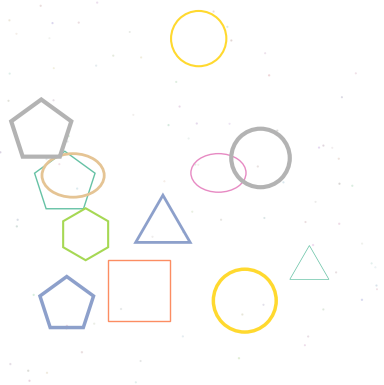[{"shape": "pentagon", "thickness": 1, "radius": 0.41, "center": [0.168, 0.525]}, {"shape": "triangle", "thickness": 0.5, "radius": 0.29, "center": [0.804, 0.304]}, {"shape": "square", "thickness": 1, "radius": 0.4, "center": [0.361, 0.245]}, {"shape": "pentagon", "thickness": 2.5, "radius": 0.37, "center": [0.173, 0.208]}, {"shape": "triangle", "thickness": 2, "radius": 0.41, "center": [0.423, 0.411]}, {"shape": "oval", "thickness": 1, "radius": 0.36, "center": [0.567, 0.551]}, {"shape": "hexagon", "thickness": 1.5, "radius": 0.34, "center": [0.222, 0.392]}, {"shape": "circle", "thickness": 2.5, "radius": 0.41, "center": [0.636, 0.219]}, {"shape": "circle", "thickness": 1.5, "radius": 0.36, "center": [0.516, 0.9]}, {"shape": "oval", "thickness": 2, "radius": 0.4, "center": [0.19, 0.544]}, {"shape": "circle", "thickness": 3, "radius": 0.38, "center": [0.677, 0.59]}, {"shape": "pentagon", "thickness": 3, "radius": 0.41, "center": [0.107, 0.66]}]